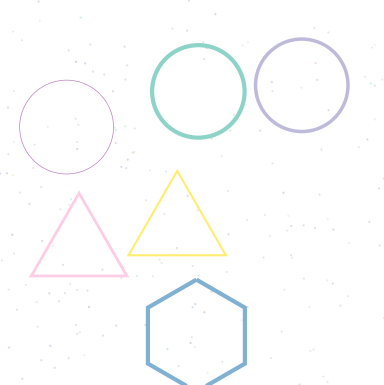[{"shape": "circle", "thickness": 3, "radius": 0.6, "center": [0.515, 0.763]}, {"shape": "circle", "thickness": 2.5, "radius": 0.6, "center": [0.784, 0.778]}, {"shape": "hexagon", "thickness": 3, "radius": 0.73, "center": [0.51, 0.128]}, {"shape": "triangle", "thickness": 2, "radius": 0.72, "center": [0.205, 0.355]}, {"shape": "circle", "thickness": 0.5, "radius": 0.61, "center": [0.173, 0.67]}, {"shape": "triangle", "thickness": 1.5, "radius": 0.73, "center": [0.46, 0.41]}]